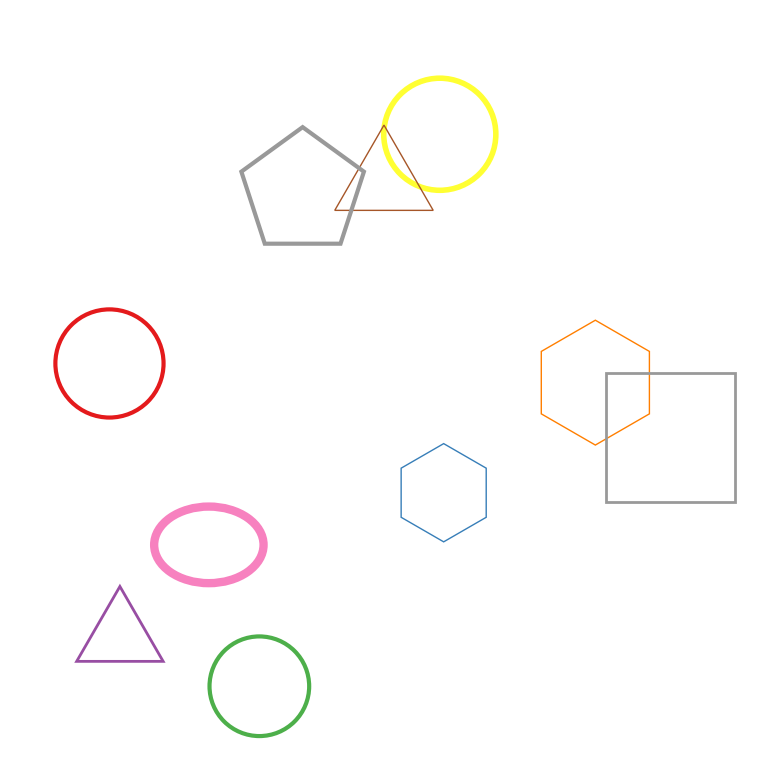[{"shape": "circle", "thickness": 1.5, "radius": 0.35, "center": [0.142, 0.528]}, {"shape": "hexagon", "thickness": 0.5, "radius": 0.32, "center": [0.576, 0.36]}, {"shape": "circle", "thickness": 1.5, "radius": 0.32, "center": [0.337, 0.109]}, {"shape": "triangle", "thickness": 1, "radius": 0.32, "center": [0.156, 0.174]}, {"shape": "hexagon", "thickness": 0.5, "radius": 0.41, "center": [0.773, 0.503]}, {"shape": "circle", "thickness": 2, "radius": 0.36, "center": [0.571, 0.826]}, {"shape": "triangle", "thickness": 0.5, "radius": 0.37, "center": [0.499, 0.764]}, {"shape": "oval", "thickness": 3, "radius": 0.36, "center": [0.271, 0.292]}, {"shape": "pentagon", "thickness": 1.5, "radius": 0.42, "center": [0.393, 0.751]}, {"shape": "square", "thickness": 1, "radius": 0.42, "center": [0.871, 0.431]}]